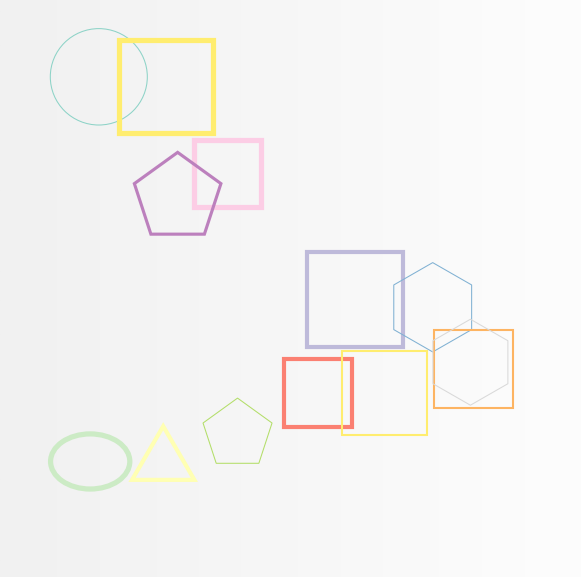[{"shape": "circle", "thickness": 0.5, "radius": 0.42, "center": [0.17, 0.866]}, {"shape": "triangle", "thickness": 2, "radius": 0.31, "center": [0.281, 0.199]}, {"shape": "square", "thickness": 2, "radius": 0.41, "center": [0.611, 0.48]}, {"shape": "square", "thickness": 2, "radius": 0.29, "center": [0.547, 0.318]}, {"shape": "hexagon", "thickness": 0.5, "radius": 0.39, "center": [0.744, 0.467]}, {"shape": "square", "thickness": 1, "radius": 0.34, "center": [0.815, 0.36]}, {"shape": "pentagon", "thickness": 0.5, "radius": 0.31, "center": [0.409, 0.247]}, {"shape": "square", "thickness": 2.5, "radius": 0.29, "center": [0.392, 0.699]}, {"shape": "hexagon", "thickness": 0.5, "radius": 0.37, "center": [0.809, 0.372]}, {"shape": "pentagon", "thickness": 1.5, "radius": 0.39, "center": [0.306, 0.657]}, {"shape": "oval", "thickness": 2.5, "radius": 0.34, "center": [0.155, 0.2]}, {"shape": "square", "thickness": 1, "radius": 0.36, "center": [0.661, 0.318]}, {"shape": "square", "thickness": 2.5, "radius": 0.4, "center": [0.286, 0.85]}]